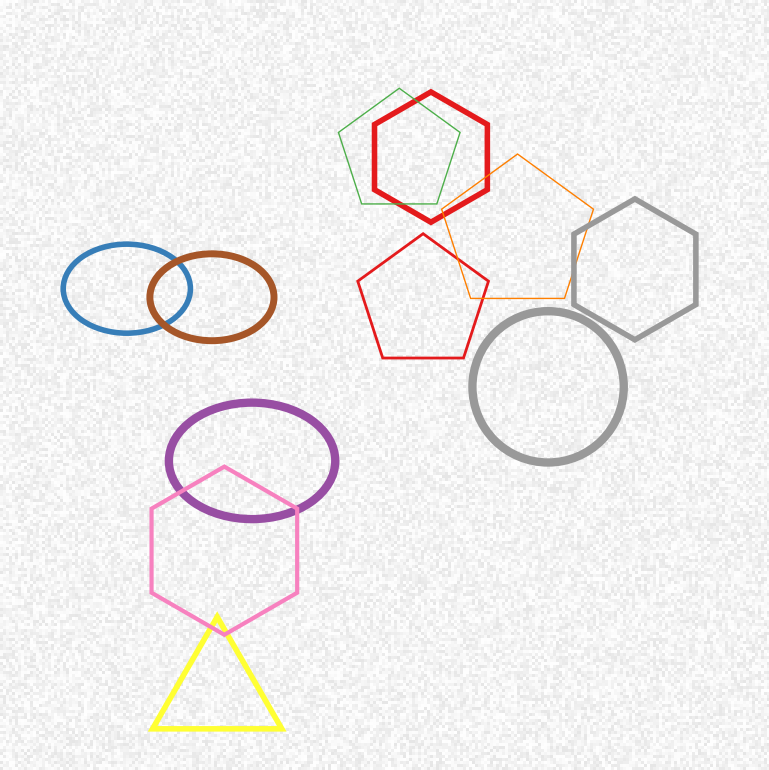[{"shape": "hexagon", "thickness": 2, "radius": 0.42, "center": [0.56, 0.796]}, {"shape": "pentagon", "thickness": 1, "radius": 0.45, "center": [0.55, 0.607]}, {"shape": "oval", "thickness": 2, "radius": 0.41, "center": [0.165, 0.625]}, {"shape": "pentagon", "thickness": 0.5, "radius": 0.42, "center": [0.519, 0.802]}, {"shape": "oval", "thickness": 3, "radius": 0.54, "center": [0.327, 0.401]}, {"shape": "pentagon", "thickness": 0.5, "radius": 0.52, "center": [0.672, 0.696]}, {"shape": "triangle", "thickness": 2, "radius": 0.48, "center": [0.282, 0.102]}, {"shape": "oval", "thickness": 2.5, "radius": 0.4, "center": [0.275, 0.614]}, {"shape": "hexagon", "thickness": 1.5, "radius": 0.55, "center": [0.291, 0.285]}, {"shape": "hexagon", "thickness": 2, "radius": 0.46, "center": [0.825, 0.65]}, {"shape": "circle", "thickness": 3, "radius": 0.49, "center": [0.712, 0.498]}]